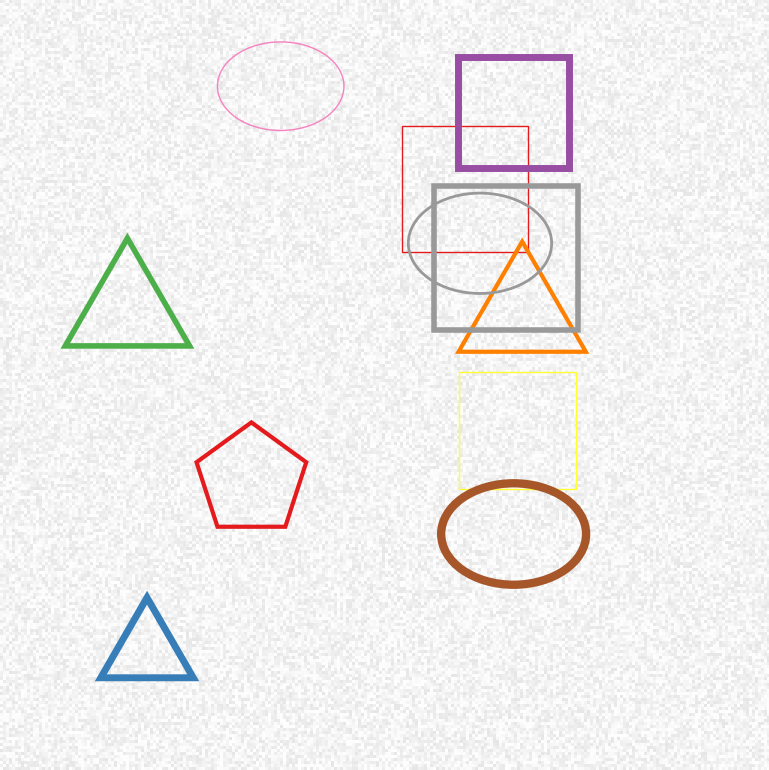[{"shape": "pentagon", "thickness": 1.5, "radius": 0.37, "center": [0.326, 0.377]}, {"shape": "square", "thickness": 0.5, "radius": 0.41, "center": [0.604, 0.755]}, {"shape": "triangle", "thickness": 2.5, "radius": 0.35, "center": [0.191, 0.154]}, {"shape": "triangle", "thickness": 2, "radius": 0.47, "center": [0.165, 0.597]}, {"shape": "square", "thickness": 2.5, "radius": 0.36, "center": [0.667, 0.854]}, {"shape": "triangle", "thickness": 1.5, "radius": 0.48, "center": [0.678, 0.591]}, {"shape": "square", "thickness": 0.5, "radius": 0.38, "center": [0.672, 0.441]}, {"shape": "oval", "thickness": 3, "radius": 0.47, "center": [0.667, 0.306]}, {"shape": "oval", "thickness": 0.5, "radius": 0.41, "center": [0.365, 0.888]}, {"shape": "oval", "thickness": 1, "radius": 0.47, "center": [0.623, 0.684]}, {"shape": "square", "thickness": 2, "radius": 0.47, "center": [0.657, 0.665]}]